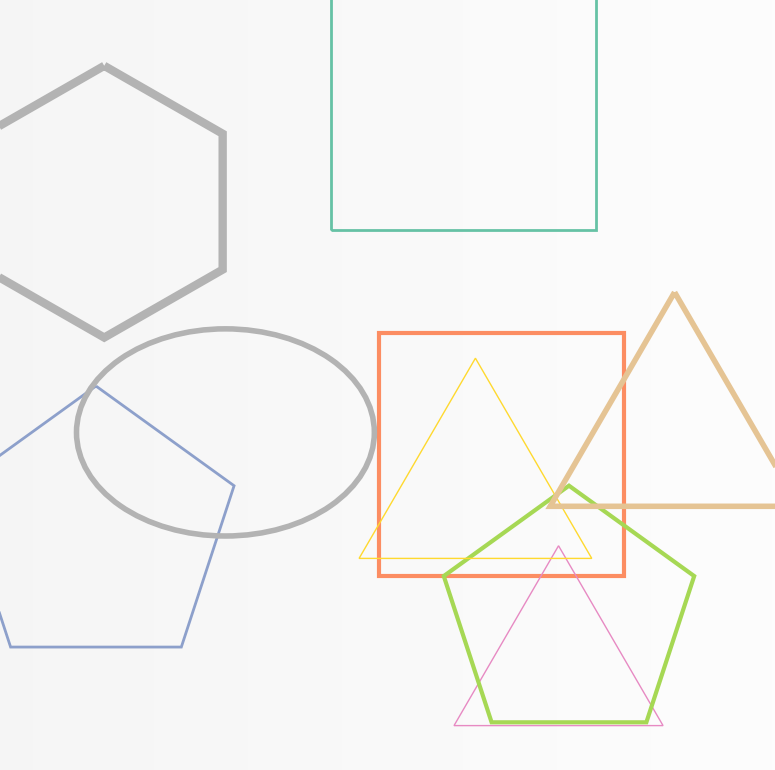[{"shape": "square", "thickness": 1, "radius": 0.85, "center": [0.598, 0.872]}, {"shape": "square", "thickness": 1.5, "radius": 0.79, "center": [0.647, 0.41]}, {"shape": "pentagon", "thickness": 1, "radius": 0.94, "center": [0.124, 0.311]}, {"shape": "triangle", "thickness": 0.5, "radius": 0.78, "center": [0.721, 0.136]}, {"shape": "pentagon", "thickness": 1.5, "radius": 0.85, "center": [0.734, 0.199]}, {"shape": "triangle", "thickness": 0.5, "radius": 0.87, "center": [0.613, 0.361]}, {"shape": "triangle", "thickness": 2, "radius": 0.93, "center": [0.87, 0.435]}, {"shape": "oval", "thickness": 2, "radius": 0.96, "center": [0.291, 0.438]}, {"shape": "hexagon", "thickness": 3, "radius": 0.88, "center": [0.134, 0.738]}]